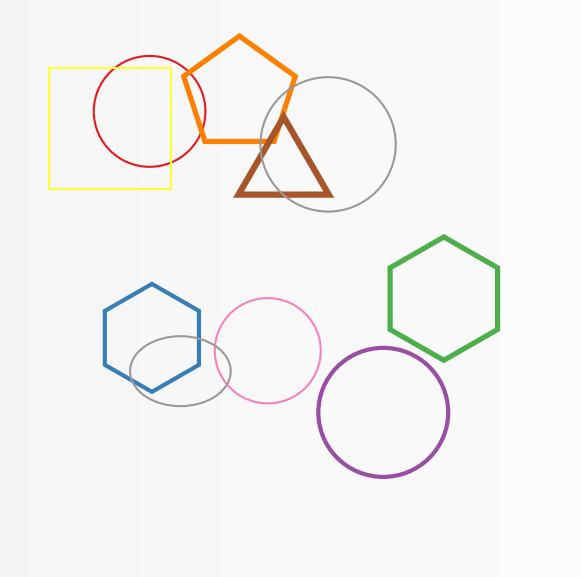[{"shape": "circle", "thickness": 1, "radius": 0.48, "center": [0.257, 0.806]}, {"shape": "hexagon", "thickness": 2, "radius": 0.47, "center": [0.261, 0.414]}, {"shape": "hexagon", "thickness": 2.5, "radius": 0.53, "center": [0.764, 0.482]}, {"shape": "circle", "thickness": 2, "radius": 0.56, "center": [0.659, 0.285]}, {"shape": "pentagon", "thickness": 2.5, "radius": 0.5, "center": [0.412, 0.836]}, {"shape": "square", "thickness": 1, "radius": 0.53, "center": [0.19, 0.776]}, {"shape": "triangle", "thickness": 3, "radius": 0.45, "center": [0.488, 0.707]}, {"shape": "circle", "thickness": 1, "radius": 0.46, "center": [0.461, 0.392]}, {"shape": "oval", "thickness": 1, "radius": 0.43, "center": [0.31, 0.356]}, {"shape": "circle", "thickness": 1, "radius": 0.58, "center": [0.565, 0.749]}]